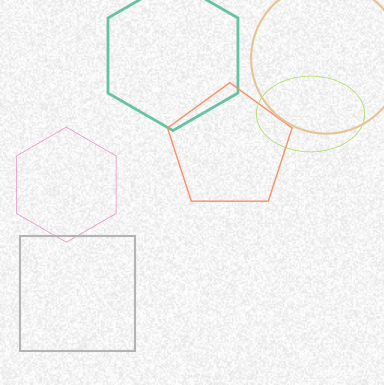[{"shape": "hexagon", "thickness": 2, "radius": 0.97, "center": [0.449, 0.856]}, {"shape": "pentagon", "thickness": 1, "radius": 0.85, "center": [0.597, 0.615]}, {"shape": "hexagon", "thickness": 0.5, "radius": 0.75, "center": [0.172, 0.52]}, {"shape": "oval", "thickness": 0.5, "radius": 0.7, "center": [0.807, 0.704]}, {"shape": "circle", "thickness": 1.5, "radius": 0.98, "center": [0.848, 0.848]}, {"shape": "square", "thickness": 1.5, "radius": 0.74, "center": [0.202, 0.238]}]